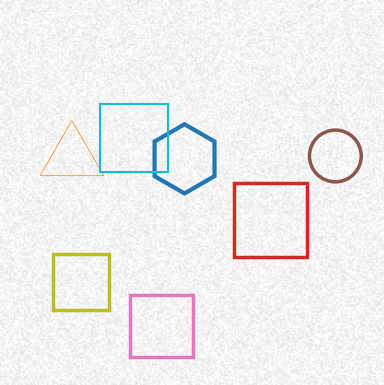[{"shape": "hexagon", "thickness": 3, "radius": 0.45, "center": [0.479, 0.587]}, {"shape": "triangle", "thickness": 0.5, "radius": 0.48, "center": [0.187, 0.591]}, {"shape": "square", "thickness": 2.5, "radius": 0.48, "center": [0.703, 0.429]}, {"shape": "circle", "thickness": 2.5, "radius": 0.34, "center": [0.871, 0.595]}, {"shape": "square", "thickness": 2.5, "radius": 0.41, "center": [0.419, 0.153]}, {"shape": "square", "thickness": 2.5, "radius": 0.36, "center": [0.21, 0.267]}, {"shape": "square", "thickness": 1.5, "radius": 0.44, "center": [0.348, 0.641]}]